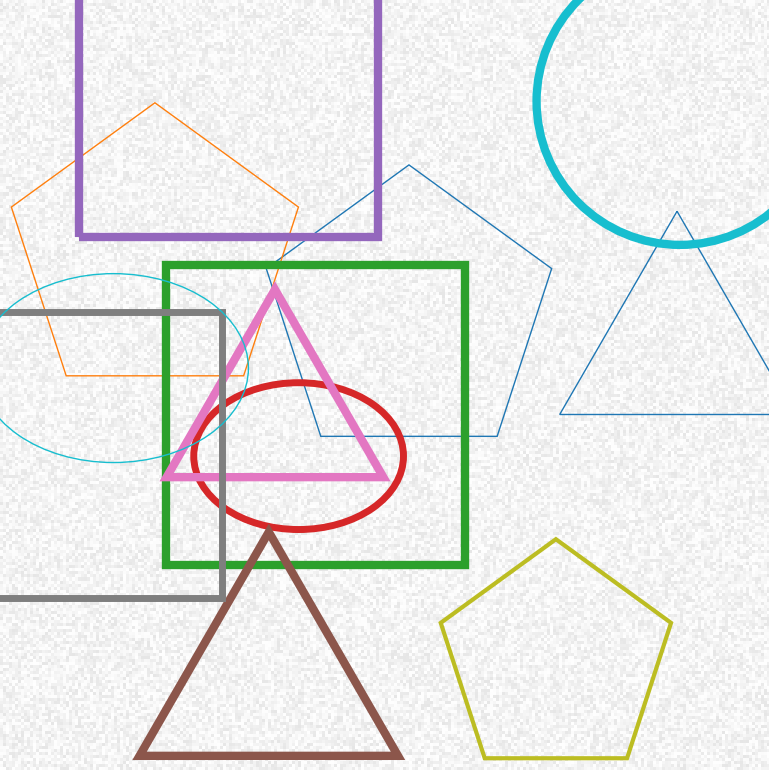[{"shape": "pentagon", "thickness": 0.5, "radius": 0.97, "center": [0.531, 0.591]}, {"shape": "triangle", "thickness": 0.5, "radius": 0.88, "center": [0.879, 0.55]}, {"shape": "pentagon", "thickness": 0.5, "radius": 0.98, "center": [0.201, 0.671]}, {"shape": "square", "thickness": 3, "radius": 0.97, "center": [0.409, 0.461]}, {"shape": "oval", "thickness": 2.5, "radius": 0.68, "center": [0.388, 0.408]}, {"shape": "square", "thickness": 3, "radius": 0.97, "center": [0.297, 0.886]}, {"shape": "triangle", "thickness": 3, "radius": 0.97, "center": [0.349, 0.115]}, {"shape": "triangle", "thickness": 3, "radius": 0.81, "center": [0.357, 0.462]}, {"shape": "square", "thickness": 2.5, "radius": 0.93, "center": [0.103, 0.409]}, {"shape": "pentagon", "thickness": 1.5, "radius": 0.79, "center": [0.722, 0.142]}, {"shape": "circle", "thickness": 3, "radius": 0.93, "center": [0.883, 0.868]}, {"shape": "oval", "thickness": 0.5, "radius": 0.88, "center": [0.147, 0.522]}]